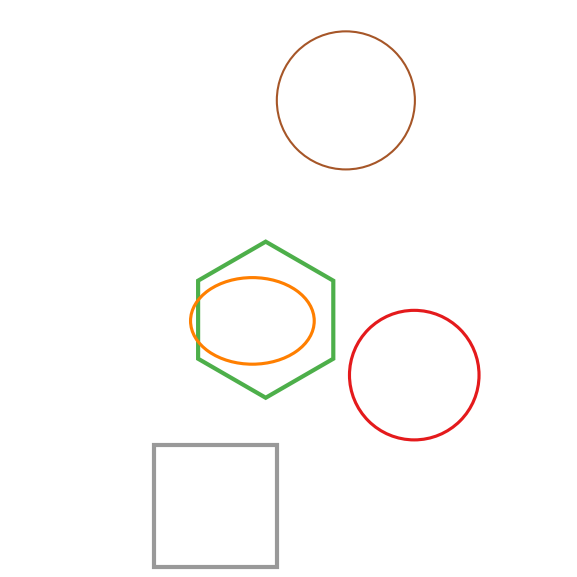[{"shape": "circle", "thickness": 1.5, "radius": 0.56, "center": [0.717, 0.35]}, {"shape": "hexagon", "thickness": 2, "radius": 0.68, "center": [0.46, 0.446]}, {"shape": "oval", "thickness": 1.5, "radius": 0.54, "center": [0.437, 0.443]}, {"shape": "circle", "thickness": 1, "radius": 0.6, "center": [0.599, 0.825]}, {"shape": "square", "thickness": 2, "radius": 0.53, "center": [0.373, 0.122]}]